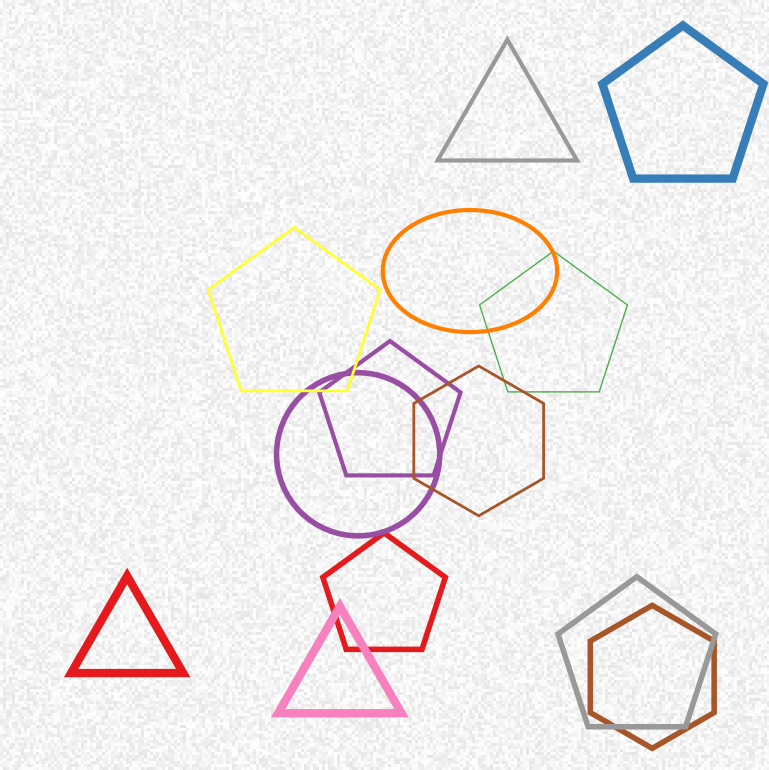[{"shape": "triangle", "thickness": 3, "radius": 0.42, "center": [0.165, 0.168]}, {"shape": "pentagon", "thickness": 2, "radius": 0.42, "center": [0.499, 0.224]}, {"shape": "pentagon", "thickness": 3, "radius": 0.55, "center": [0.887, 0.857]}, {"shape": "pentagon", "thickness": 0.5, "radius": 0.5, "center": [0.719, 0.573]}, {"shape": "circle", "thickness": 2, "radius": 0.53, "center": [0.465, 0.41]}, {"shape": "pentagon", "thickness": 1.5, "radius": 0.48, "center": [0.506, 0.461]}, {"shape": "oval", "thickness": 1.5, "radius": 0.57, "center": [0.61, 0.648]}, {"shape": "pentagon", "thickness": 1, "radius": 0.59, "center": [0.382, 0.587]}, {"shape": "hexagon", "thickness": 2, "radius": 0.46, "center": [0.847, 0.121]}, {"shape": "hexagon", "thickness": 1, "radius": 0.49, "center": [0.622, 0.427]}, {"shape": "triangle", "thickness": 3, "radius": 0.46, "center": [0.441, 0.12]}, {"shape": "pentagon", "thickness": 2, "radius": 0.54, "center": [0.827, 0.143]}, {"shape": "triangle", "thickness": 1.5, "radius": 0.52, "center": [0.659, 0.844]}]